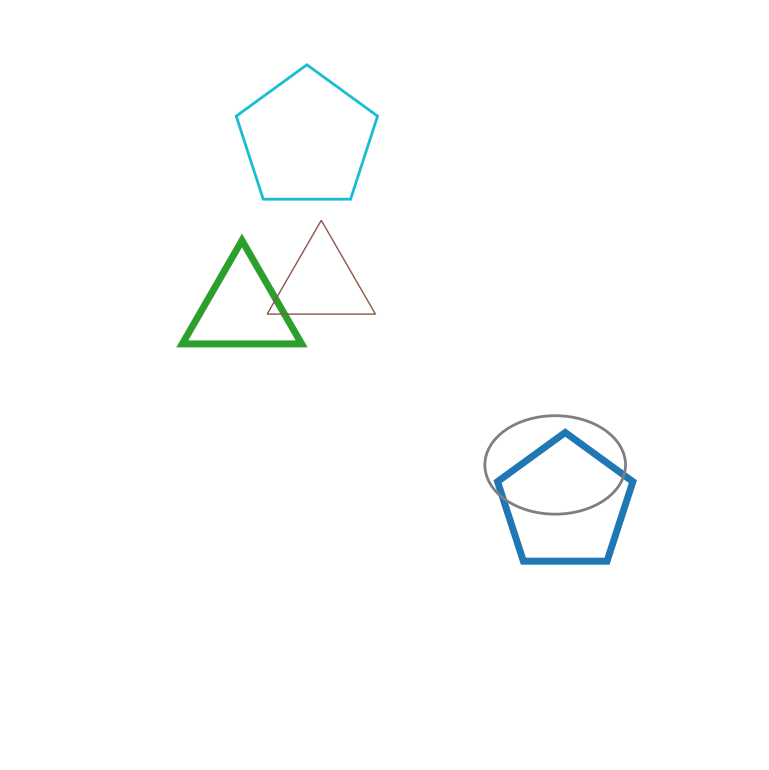[{"shape": "pentagon", "thickness": 2.5, "radius": 0.46, "center": [0.734, 0.346]}, {"shape": "triangle", "thickness": 2.5, "radius": 0.45, "center": [0.314, 0.598]}, {"shape": "triangle", "thickness": 0.5, "radius": 0.41, "center": [0.417, 0.633]}, {"shape": "oval", "thickness": 1, "radius": 0.46, "center": [0.721, 0.396]}, {"shape": "pentagon", "thickness": 1, "radius": 0.48, "center": [0.399, 0.819]}]